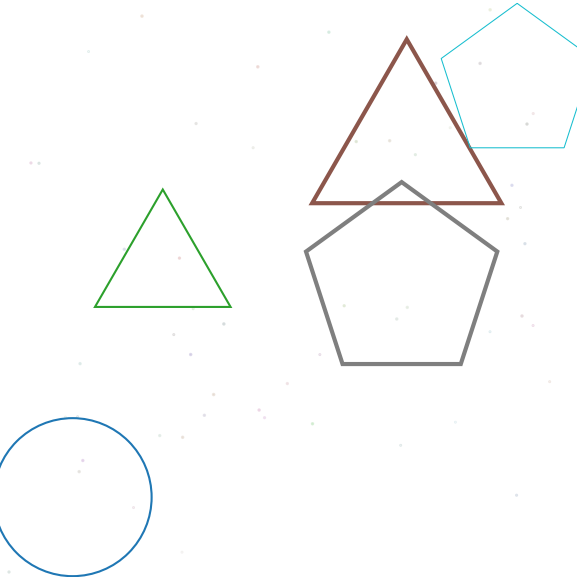[{"shape": "circle", "thickness": 1, "radius": 0.68, "center": [0.126, 0.138]}, {"shape": "triangle", "thickness": 1, "radius": 0.68, "center": [0.282, 0.535]}, {"shape": "triangle", "thickness": 2, "radius": 0.95, "center": [0.704, 0.742]}, {"shape": "pentagon", "thickness": 2, "radius": 0.87, "center": [0.696, 0.51]}, {"shape": "pentagon", "thickness": 0.5, "radius": 0.69, "center": [0.895, 0.855]}]